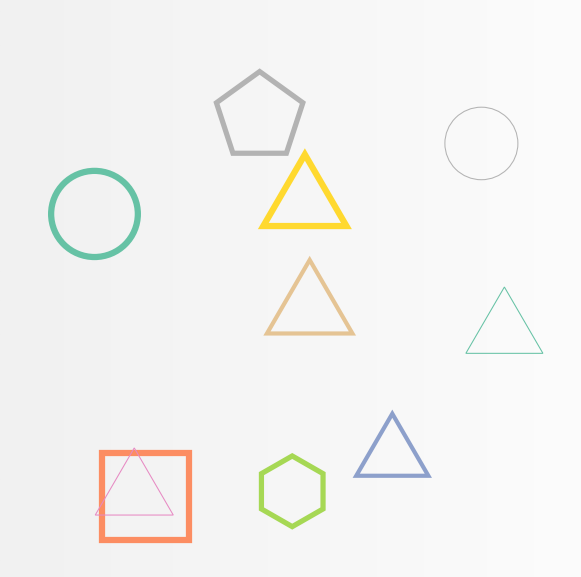[{"shape": "circle", "thickness": 3, "radius": 0.37, "center": [0.163, 0.629]}, {"shape": "triangle", "thickness": 0.5, "radius": 0.38, "center": [0.868, 0.426]}, {"shape": "square", "thickness": 3, "radius": 0.38, "center": [0.25, 0.14]}, {"shape": "triangle", "thickness": 2, "radius": 0.36, "center": [0.675, 0.211]}, {"shape": "triangle", "thickness": 0.5, "radius": 0.39, "center": [0.231, 0.146]}, {"shape": "hexagon", "thickness": 2.5, "radius": 0.31, "center": [0.503, 0.148]}, {"shape": "triangle", "thickness": 3, "radius": 0.41, "center": [0.525, 0.649]}, {"shape": "triangle", "thickness": 2, "radius": 0.42, "center": [0.533, 0.464]}, {"shape": "pentagon", "thickness": 2.5, "radius": 0.39, "center": [0.447, 0.797]}, {"shape": "circle", "thickness": 0.5, "radius": 0.31, "center": [0.828, 0.751]}]